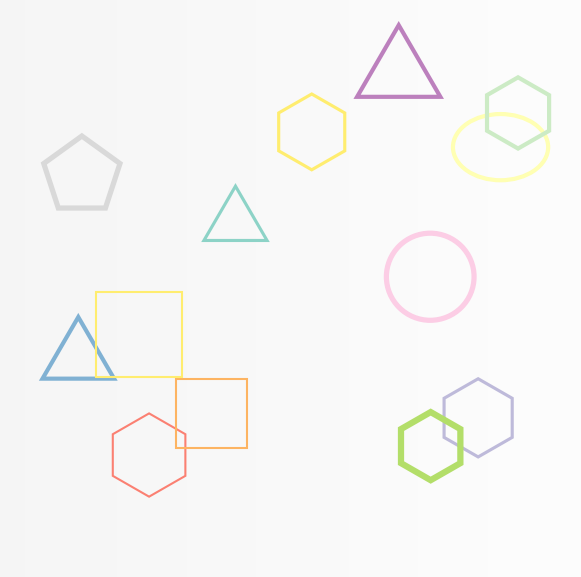[{"shape": "triangle", "thickness": 1.5, "radius": 0.31, "center": [0.405, 0.614]}, {"shape": "oval", "thickness": 2, "radius": 0.41, "center": [0.861, 0.744]}, {"shape": "hexagon", "thickness": 1.5, "radius": 0.34, "center": [0.823, 0.276]}, {"shape": "hexagon", "thickness": 1, "radius": 0.36, "center": [0.256, 0.211]}, {"shape": "triangle", "thickness": 2, "radius": 0.36, "center": [0.135, 0.379]}, {"shape": "square", "thickness": 1, "radius": 0.3, "center": [0.364, 0.283]}, {"shape": "hexagon", "thickness": 3, "radius": 0.29, "center": [0.741, 0.227]}, {"shape": "circle", "thickness": 2.5, "radius": 0.38, "center": [0.74, 0.52]}, {"shape": "pentagon", "thickness": 2.5, "radius": 0.34, "center": [0.141, 0.695]}, {"shape": "triangle", "thickness": 2, "radius": 0.41, "center": [0.686, 0.873]}, {"shape": "hexagon", "thickness": 2, "radius": 0.31, "center": [0.891, 0.804]}, {"shape": "square", "thickness": 1, "radius": 0.37, "center": [0.239, 0.42]}, {"shape": "hexagon", "thickness": 1.5, "radius": 0.33, "center": [0.536, 0.771]}]